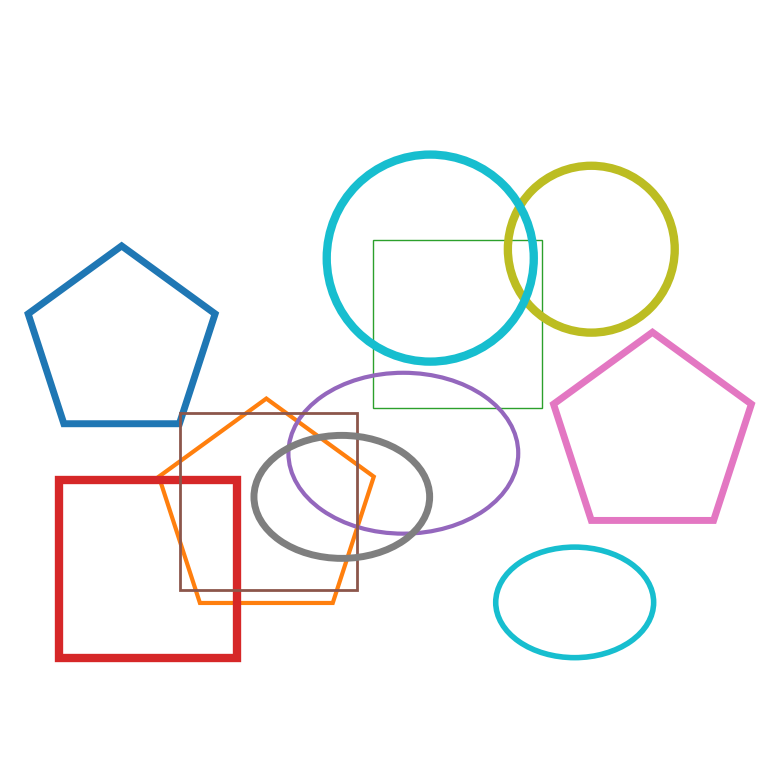[{"shape": "pentagon", "thickness": 2.5, "radius": 0.64, "center": [0.158, 0.553]}, {"shape": "pentagon", "thickness": 1.5, "radius": 0.73, "center": [0.346, 0.336]}, {"shape": "square", "thickness": 0.5, "radius": 0.55, "center": [0.594, 0.579]}, {"shape": "square", "thickness": 3, "radius": 0.58, "center": [0.192, 0.261]}, {"shape": "oval", "thickness": 1.5, "radius": 0.75, "center": [0.524, 0.411]}, {"shape": "square", "thickness": 1, "radius": 0.57, "center": [0.349, 0.349]}, {"shape": "pentagon", "thickness": 2.5, "radius": 0.68, "center": [0.847, 0.433]}, {"shape": "oval", "thickness": 2.5, "radius": 0.57, "center": [0.444, 0.355]}, {"shape": "circle", "thickness": 3, "radius": 0.54, "center": [0.768, 0.676]}, {"shape": "oval", "thickness": 2, "radius": 0.51, "center": [0.746, 0.218]}, {"shape": "circle", "thickness": 3, "radius": 0.67, "center": [0.559, 0.665]}]